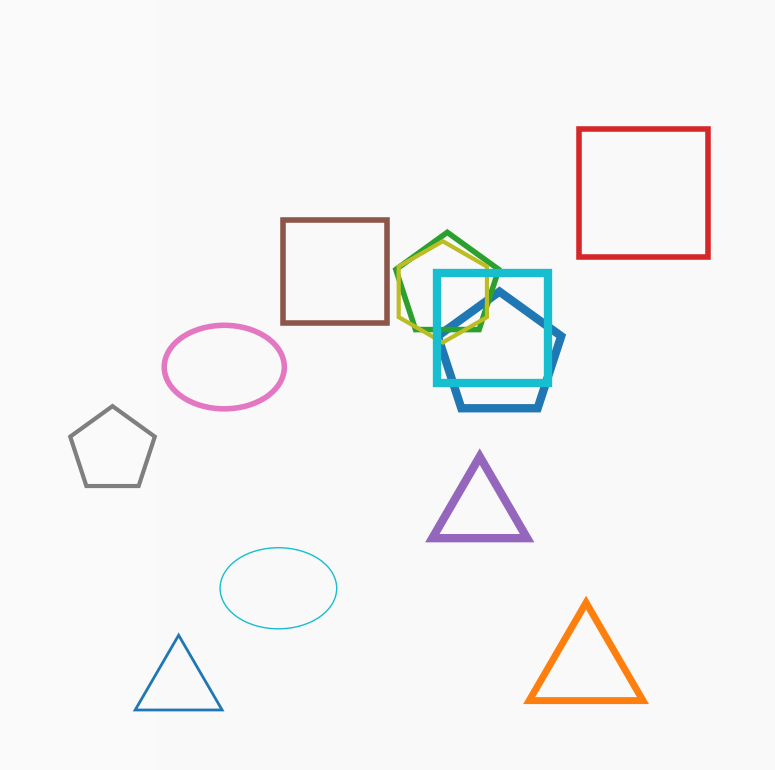[{"shape": "pentagon", "thickness": 3, "radius": 0.42, "center": [0.644, 0.538]}, {"shape": "triangle", "thickness": 1, "radius": 0.32, "center": [0.231, 0.11]}, {"shape": "triangle", "thickness": 2.5, "radius": 0.42, "center": [0.756, 0.133]}, {"shape": "pentagon", "thickness": 2, "radius": 0.35, "center": [0.577, 0.628]}, {"shape": "square", "thickness": 2, "radius": 0.42, "center": [0.83, 0.749]}, {"shape": "triangle", "thickness": 3, "radius": 0.35, "center": [0.619, 0.336]}, {"shape": "square", "thickness": 2, "radius": 0.33, "center": [0.433, 0.648]}, {"shape": "oval", "thickness": 2, "radius": 0.39, "center": [0.289, 0.523]}, {"shape": "pentagon", "thickness": 1.5, "radius": 0.29, "center": [0.145, 0.415]}, {"shape": "hexagon", "thickness": 1.5, "radius": 0.33, "center": [0.571, 0.621]}, {"shape": "oval", "thickness": 0.5, "radius": 0.38, "center": [0.359, 0.236]}, {"shape": "square", "thickness": 3, "radius": 0.36, "center": [0.636, 0.574]}]